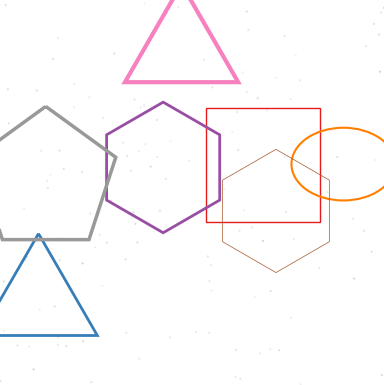[{"shape": "square", "thickness": 1, "radius": 0.74, "center": [0.683, 0.572]}, {"shape": "triangle", "thickness": 2, "radius": 0.88, "center": [0.1, 0.217]}, {"shape": "hexagon", "thickness": 2, "radius": 0.85, "center": [0.424, 0.565]}, {"shape": "oval", "thickness": 1.5, "radius": 0.67, "center": [0.892, 0.574]}, {"shape": "hexagon", "thickness": 0.5, "radius": 0.8, "center": [0.717, 0.452]}, {"shape": "triangle", "thickness": 3, "radius": 0.85, "center": [0.472, 0.871]}, {"shape": "pentagon", "thickness": 2.5, "radius": 0.96, "center": [0.119, 0.532]}]